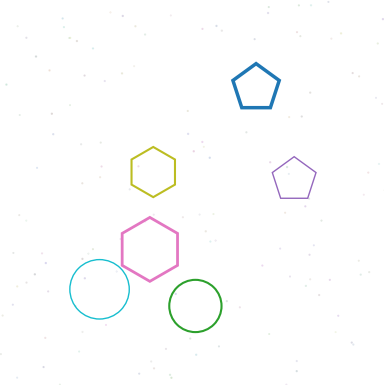[{"shape": "pentagon", "thickness": 2.5, "radius": 0.32, "center": [0.665, 0.771]}, {"shape": "circle", "thickness": 1.5, "radius": 0.34, "center": [0.508, 0.205]}, {"shape": "pentagon", "thickness": 1, "radius": 0.3, "center": [0.764, 0.533]}, {"shape": "hexagon", "thickness": 2, "radius": 0.42, "center": [0.389, 0.352]}, {"shape": "hexagon", "thickness": 1.5, "radius": 0.33, "center": [0.398, 0.553]}, {"shape": "circle", "thickness": 1, "radius": 0.39, "center": [0.259, 0.249]}]